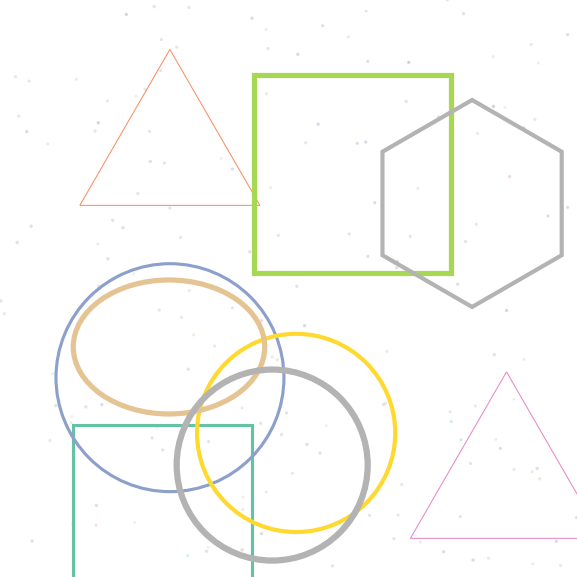[{"shape": "square", "thickness": 1.5, "radius": 0.77, "center": [0.282, 0.108]}, {"shape": "triangle", "thickness": 0.5, "radius": 0.9, "center": [0.294, 0.734]}, {"shape": "circle", "thickness": 1.5, "radius": 0.99, "center": [0.294, 0.345]}, {"shape": "triangle", "thickness": 0.5, "radius": 0.96, "center": [0.877, 0.163]}, {"shape": "square", "thickness": 2.5, "radius": 0.85, "center": [0.61, 0.698]}, {"shape": "circle", "thickness": 2, "radius": 0.86, "center": [0.513, 0.249]}, {"shape": "oval", "thickness": 2.5, "radius": 0.83, "center": [0.293, 0.398]}, {"shape": "circle", "thickness": 3, "radius": 0.83, "center": [0.471, 0.194]}, {"shape": "hexagon", "thickness": 2, "radius": 0.9, "center": [0.817, 0.647]}]